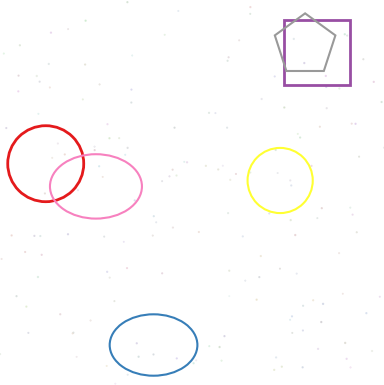[{"shape": "circle", "thickness": 2, "radius": 0.49, "center": [0.119, 0.575]}, {"shape": "oval", "thickness": 1.5, "radius": 0.57, "center": [0.399, 0.104]}, {"shape": "square", "thickness": 2, "radius": 0.42, "center": [0.824, 0.864]}, {"shape": "circle", "thickness": 1.5, "radius": 0.42, "center": [0.728, 0.531]}, {"shape": "oval", "thickness": 1.5, "radius": 0.6, "center": [0.249, 0.516]}, {"shape": "pentagon", "thickness": 1.5, "radius": 0.41, "center": [0.792, 0.883]}]